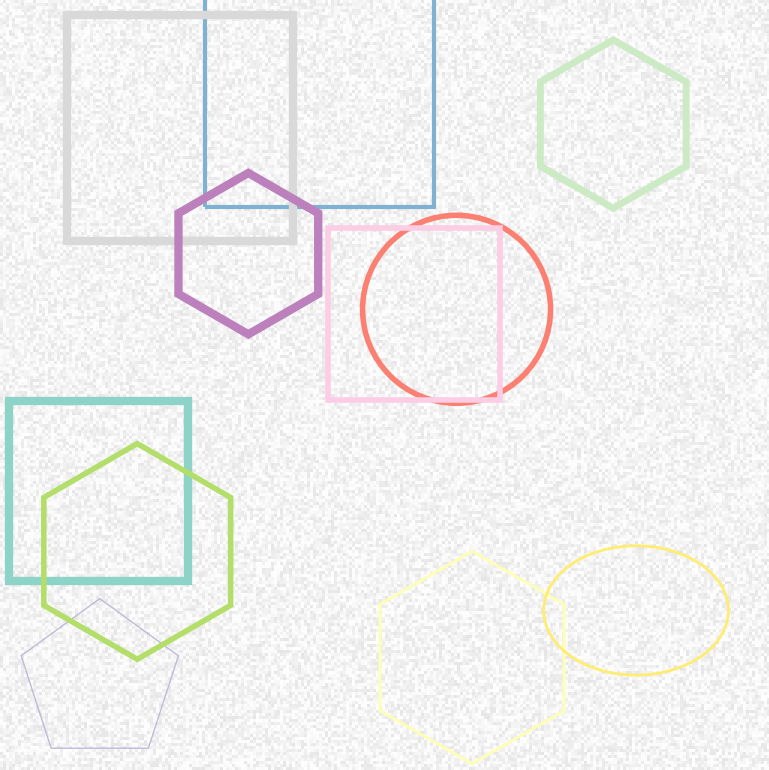[{"shape": "square", "thickness": 3, "radius": 0.58, "center": [0.128, 0.363]}, {"shape": "hexagon", "thickness": 1, "radius": 0.69, "center": [0.613, 0.146]}, {"shape": "pentagon", "thickness": 0.5, "radius": 0.54, "center": [0.13, 0.115]}, {"shape": "circle", "thickness": 2, "radius": 0.61, "center": [0.593, 0.598]}, {"shape": "square", "thickness": 1.5, "radius": 0.75, "center": [0.415, 0.88]}, {"shape": "hexagon", "thickness": 2, "radius": 0.7, "center": [0.178, 0.284]}, {"shape": "square", "thickness": 2, "radius": 0.56, "center": [0.537, 0.592]}, {"shape": "square", "thickness": 3, "radius": 0.73, "center": [0.233, 0.834]}, {"shape": "hexagon", "thickness": 3, "radius": 0.52, "center": [0.323, 0.671]}, {"shape": "hexagon", "thickness": 2.5, "radius": 0.55, "center": [0.796, 0.839]}, {"shape": "oval", "thickness": 1, "radius": 0.6, "center": [0.826, 0.207]}]